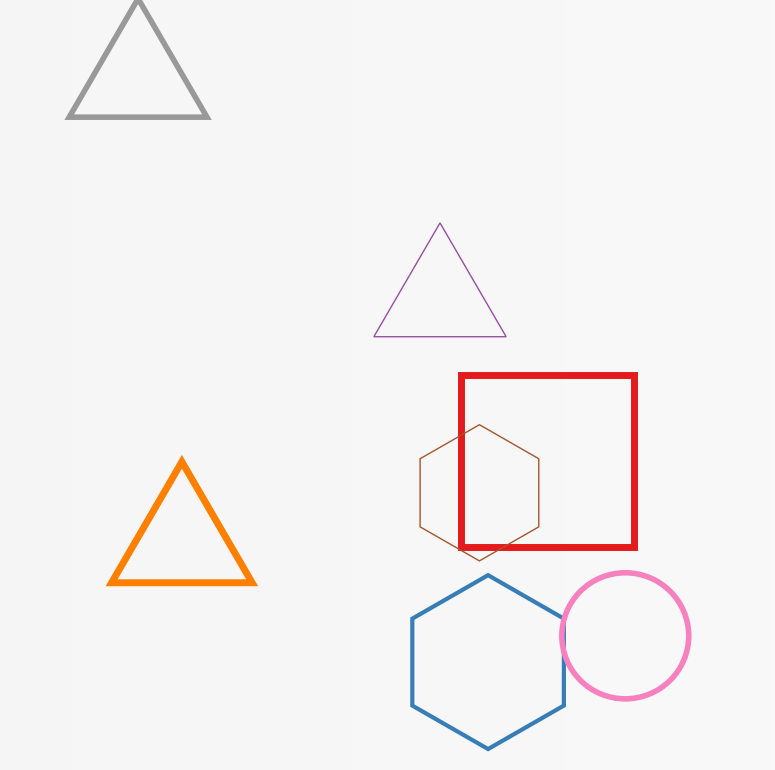[{"shape": "square", "thickness": 2.5, "radius": 0.56, "center": [0.707, 0.402]}, {"shape": "hexagon", "thickness": 1.5, "radius": 0.56, "center": [0.63, 0.14]}, {"shape": "triangle", "thickness": 0.5, "radius": 0.49, "center": [0.568, 0.612]}, {"shape": "triangle", "thickness": 2.5, "radius": 0.52, "center": [0.235, 0.296]}, {"shape": "hexagon", "thickness": 0.5, "radius": 0.44, "center": [0.619, 0.36]}, {"shape": "circle", "thickness": 2, "radius": 0.41, "center": [0.807, 0.174]}, {"shape": "triangle", "thickness": 2, "radius": 0.51, "center": [0.178, 0.899]}]